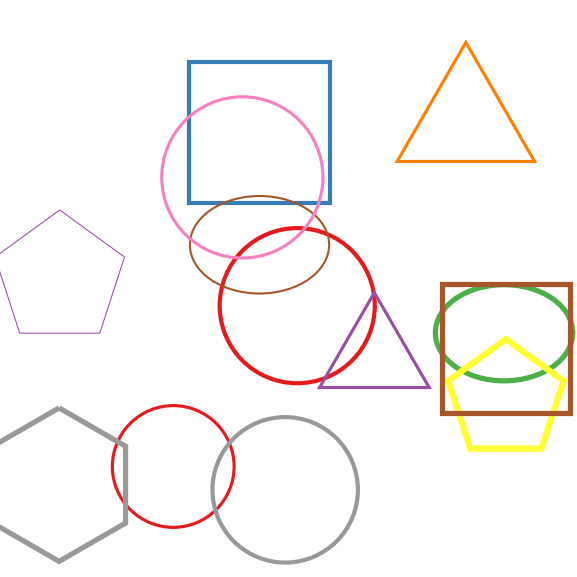[{"shape": "circle", "thickness": 2, "radius": 0.67, "center": [0.515, 0.47]}, {"shape": "circle", "thickness": 1.5, "radius": 0.53, "center": [0.3, 0.191]}, {"shape": "square", "thickness": 2, "radius": 0.61, "center": [0.449, 0.77]}, {"shape": "oval", "thickness": 2.5, "radius": 0.59, "center": [0.873, 0.423]}, {"shape": "triangle", "thickness": 1.5, "radius": 0.55, "center": [0.648, 0.383]}, {"shape": "pentagon", "thickness": 0.5, "radius": 0.59, "center": [0.103, 0.518]}, {"shape": "triangle", "thickness": 1.5, "radius": 0.69, "center": [0.807, 0.788]}, {"shape": "pentagon", "thickness": 3, "radius": 0.52, "center": [0.876, 0.307]}, {"shape": "oval", "thickness": 1, "radius": 0.6, "center": [0.449, 0.575]}, {"shape": "square", "thickness": 2.5, "radius": 0.56, "center": [0.876, 0.396]}, {"shape": "circle", "thickness": 1.5, "radius": 0.7, "center": [0.42, 0.692]}, {"shape": "circle", "thickness": 2, "radius": 0.63, "center": [0.494, 0.151]}, {"shape": "hexagon", "thickness": 2.5, "radius": 0.66, "center": [0.102, 0.16]}]